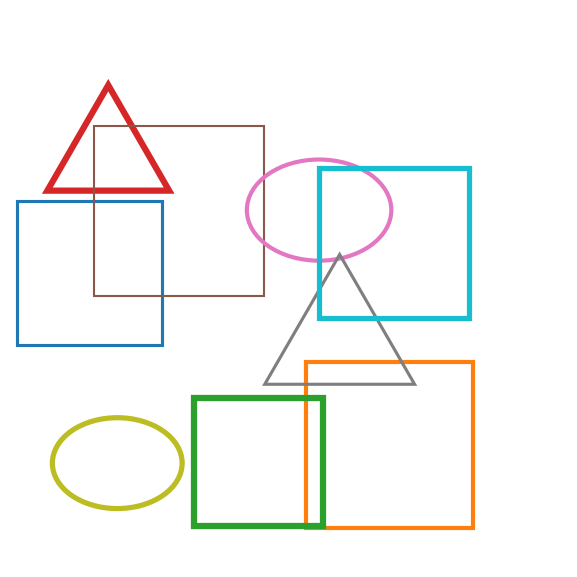[{"shape": "square", "thickness": 1.5, "radius": 0.63, "center": [0.155, 0.526]}, {"shape": "square", "thickness": 2, "radius": 0.72, "center": [0.675, 0.229]}, {"shape": "square", "thickness": 3, "radius": 0.56, "center": [0.448, 0.199]}, {"shape": "triangle", "thickness": 3, "radius": 0.61, "center": [0.187, 0.73]}, {"shape": "square", "thickness": 1, "radius": 0.74, "center": [0.311, 0.634]}, {"shape": "oval", "thickness": 2, "radius": 0.63, "center": [0.553, 0.635]}, {"shape": "triangle", "thickness": 1.5, "radius": 0.75, "center": [0.588, 0.409]}, {"shape": "oval", "thickness": 2.5, "radius": 0.56, "center": [0.203, 0.197]}, {"shape": "square", "thickness": 2.5, "radius": 0.65, "center": [0.682, 0.578]}]